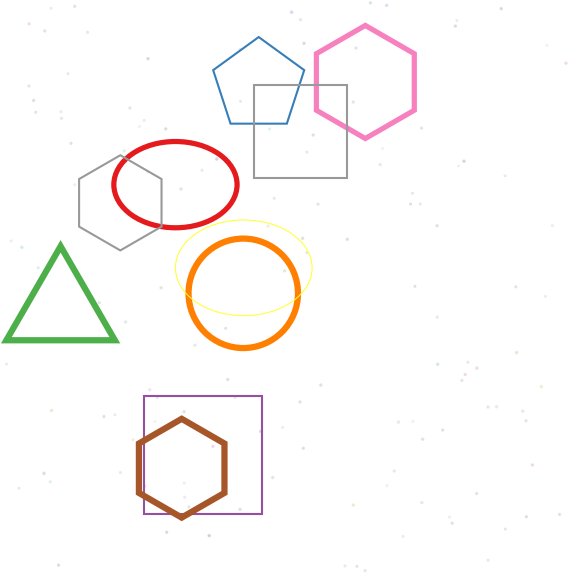[{"shape": "oval", "thickness": 2.5, "radius": 0.53, "center": [0.304, 0.679]}, {"shape": "pentagon", "thickness": 1, "radius": 0.41, "center": [0.448, 0.852]}, {"shape": "triangle", "thickness": 3, "radius": 0.54, "center": [0.105, 0.464]}, {"shape": "square", "thickness": 1, "radius": 0.51, "center": [0.352, 0.212]}, {"shape": "circle", "thickness": 3, "radius": 0.47, "center": [0.421, 0.491]}, {"shape": "oval", "thickness": 0.5, "radius": 0.59, "center": [0.422, 0.535]}, {"shape": "hexagon", "thickness": 3, "radius": 0.43, "center": [0.315, 0.188]}, {"shape": "hexagon", "thickness": 2.5, "radius": 0.49, "center": [0.633, 0.857]}, {"shape": "square", "thickness": 1, "radius": 0.4, "center": [0.521, 0.771]}, {"shape": "hexagon", "thickness": 1, "radius": 0.41, "center": [0.208, 0.648]}]